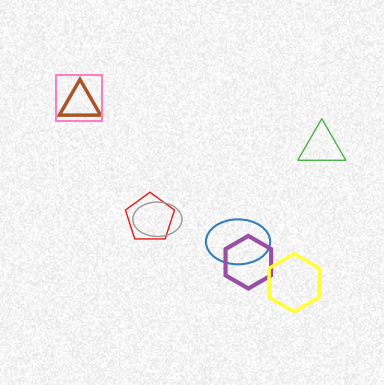[{"shape": "pentagon", "thickness": 1, "radius": 0.34, "center": [0.389, 0.434]}, {"shape": "oval", "thickness": 1.5, "radius": 0.42, "center": [0.618, 0.372]}, {"shape": "triangle", "thickness": 1, "radius": 0.36, "center": [0.836, 0.62]}, {"shape": "hexagon", "thickness": 3, "radius": 0.34, "center": [0.645, 0.319]}, {"shape": "hexagon", "thickness": 2.5, "radius": 0.38, "center": [0.764, 0.266]}, {"shape": "triangle", "thickness": 2.5, "radius": 0.31, "center": [0.208, 0.732]}, {"shape": "square", "thickness": 1.5, "radius": 0.3, "center": [0.205, 0.746]}, {"shape": "oval", "thickness": 1, "radius": 0.32, "center": [0.409, 0.43]}]